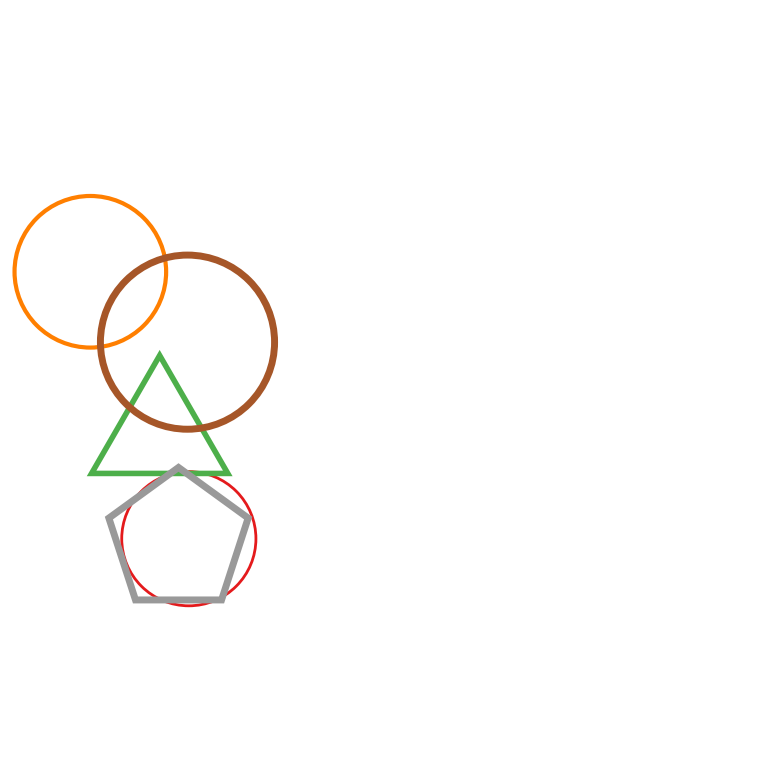[{"shape": "circle", "thickness": 1, "radius": 0.44, "center": [0.245, 0.3]}, {"shape": "triangle", "thickness": 2, "radius": 0.51, "center": [0.207, 0.436]}, {"shape": "circle", "thickness": 1.5, "radius": 0.49, "center": [0.117, 0.647]}, {"shape": "circle", "thickness": 2.5, "radius": 0.57, "center": [0.244, 0.556]}, {"shape": "pentagon", "thickness": 2.5, "radius": 0.48, "center": [0.232, 0.298]}]